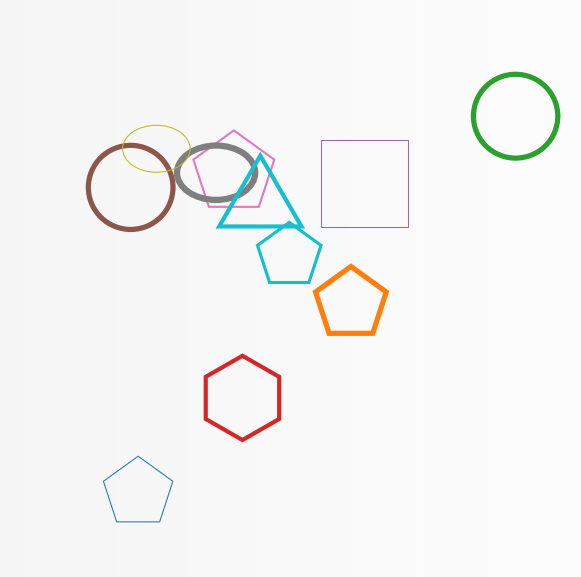[{"shape": "pentagon", "thickness": 0.5, "radius": 0.31, "center": [0.238, 0.146]}, {"shape": "pentagon", "thickness": 2.5, "radius": 0.32, "center": [0.604, 0.474]}, {"shape": "circle", "thickness": 2.5, "radius": 0.36, "center": [0.887, 0.798]}, {"shape": "hexagon", "thickness": 2, "radius": 0.36, "center": [0.417, 0.31]}, {"shape": "square", "thickness": 0.5, "radius": 0.37, "center": [0.627, 0.681]}, {"shape": "circle", "thickness": 2.5, "radius": 0.36, "center": [0.225, 0.675]}, {"shape": "pentagon", "thickness": 1, "radius": 0.37, "center": [0.402, 0.7]}, {"shape": "oval", "thickness": 3, "radius": 0.34, "center": [0.372, 0.7]}, {"shape": "oval", "thickness": 0.5, "radius": 0.29, "center": [0.269, 0.742]}, {"shape": "pentagon", "thickness": 1.5, "radius": 0.29, "center": [0.498, 0.556]}, {"shape": "triangle", "thickness": 2, "radius": 0.41, "center": [0.448, 0.648]}]